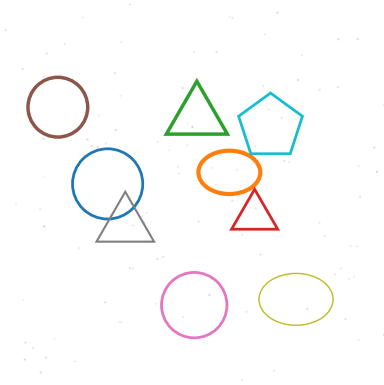[{"shape": "circle", "thickness": 2, "radius": 0.46, "center": [0.28, 0.522]}, {"shape": "oval", "thickness": 3, "radius": 0.4, "center": [0.596, 0.552]}, {"shape": "triangle", "thickness": 2.5, "radius": 0.46, "center": [0.511, 0.697]}, {"shape": "triangle", "thickness": 2, "radius": 0.35, "center": [0.661, 0.439]}, {"shape": "circle", "thickness": 2.5, "radius": 0.39, "center": [0.15, 0.722]}, {"shape": "circle", "thickness": 2, "radius": 0.42, "center": [0.505, 0.207]}, {"shape": "triangle", "thickness": 1.5, "radius": 0.43, "center": [0.325, 0.415]}, {"shape": "oval", "thickness": 1, "radius": 0.48, "center": [0.769, 0.222]}, {"shape": "pentagon", "thickness": 2, "radius": 0.44, "center": [0.703, 0.671]}]